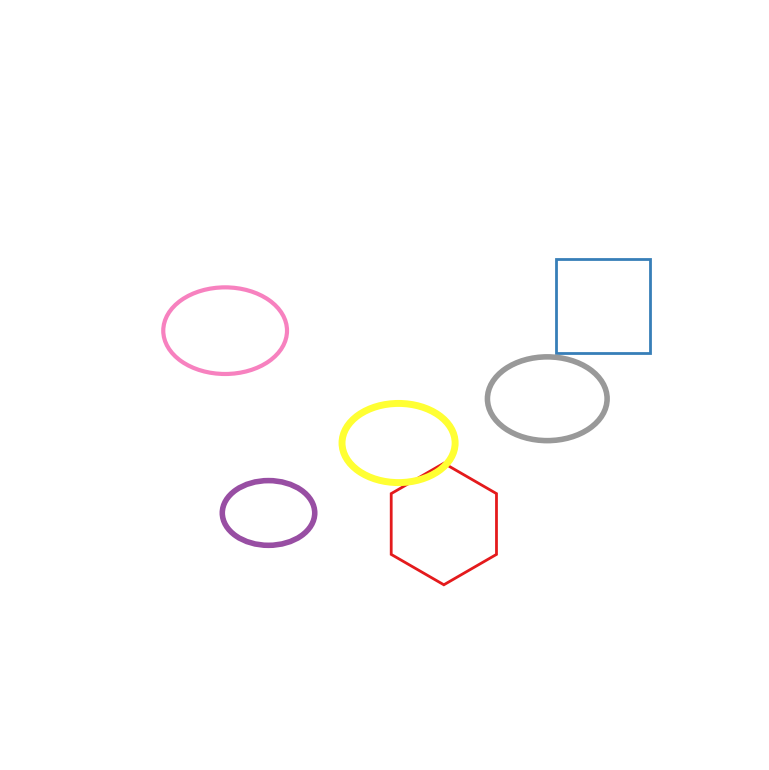[{"shape": "hexagon", "thickness": 1, "radius": 0.39, "center": [0.576, 0.319]}, {"shape": "square", "thickness": 1, "radius": 0.31, "center": [0.783, 0.603]}, {"shape": "oval", "thickness": 2, "radius": 0.3, "center": [0.349, 0.334]}, {"shape": "oval", "thickness": 2.5, "radius": 0.37, "center": [0.518, 0.425]}, {"shape": "oval", "thickness": 1.5, "radius": 0.4, "center": [0.292, 0.571]}, {"shape": "oval", "thickness": 2, "radius": 0.39, "center": [0.711, 0.482]}]